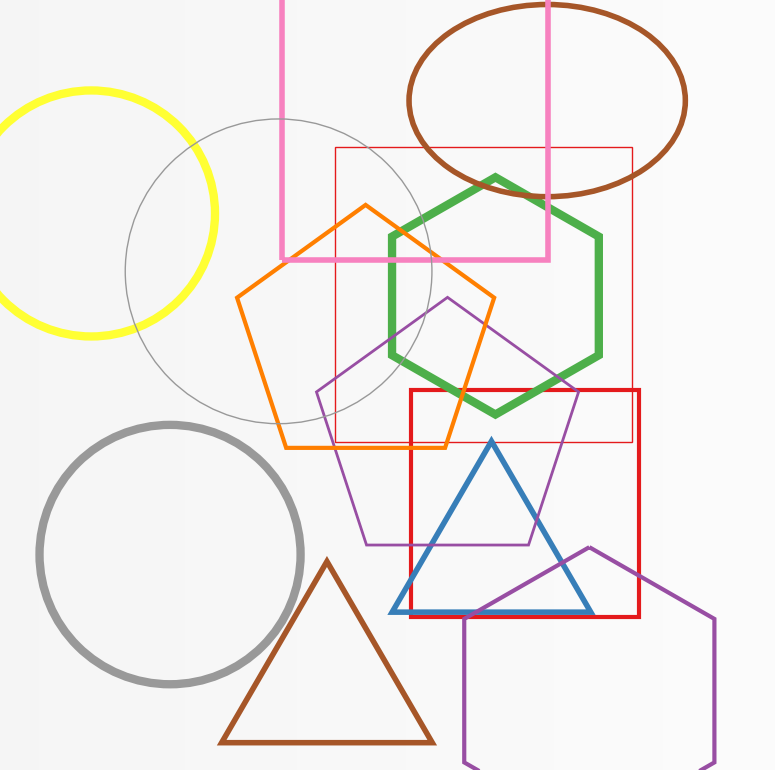[{"shape": "square", "thickness": 0.5, "radius": 0.96, "center": [0.624, 0.617]}, {"shape": "square", "thickness": 1.5, "radius": 0.74, "center": [0.678, 0.347]}, {"shape": "triangle", "thickness": 2, "radius": 0.74, "center": [0.634, 0.279]}, {"shape": "hexagon", "thickness": 3, "radius": 0.77, "center": [0.639, 0.616]}, {"shape": "hexagon", "thickness": 1.5, "radius": 0.93, "center": [0.76, 0.103]}, {"shape": "pentagon", "thickness": 1, "radius": 0.89, "center": [0.577, 0.436]}, {"shape": "pentagon", "thickness": 1.5, "radius": 0.87, "center": [0.472, 0.559]}, {"shape": "circle", "thickness": 3, "radius": 0.8, "center": [0.118, 0.723]}, {"shape": "oval", "thickness": 2, "radius": 0.89, "center": [0.706, 0.869]}, {"shape": "triangle", "thickness": 2, "radius": 0.78, "center": [0.422, 0.114]}, {"shape": "square", "thickness": 2, "radius": 0.86, "center": [0.535, 0.834]}, {"shape": "circle", "thickness": 3, "radius": 0.84, "center": [0.219, 0.28]}, {"shape": "circle", "thickness": 0.5, "radius": 0.99, "center": [0.359, 0.648]}]